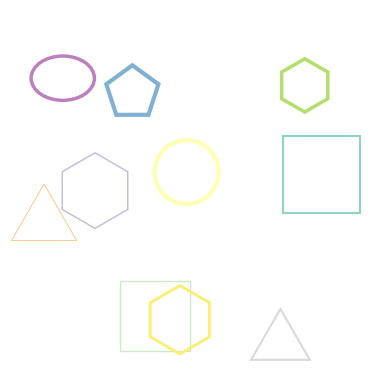[{"shape": "square", "thickness": 1.5, "radius": 0.5, "center": [0.835, 0.547]}, {"shape": "circle", "thickness": 3, "radius": 0.42, "center": [0.485, 0.553]}, {"shape": "hexagon", "thickness": 1, "radius": 0.49, "center": [0.247, 0.505]}, {"shape": "pentagon", "thickness": 3, "radius": 0.36, "center": [0.344, 0.759]}, {"shape": "triangle", "thickness": 0.5, "radius": 0.49, "center": [0.114, 0.424]}, {"shape": "hexagon", "thickness": 2.5, "radius": 0.35, "center": [0.792, 0.778]}, {"shape": "triangle", "thickness": 1.5, "radius": 0.44, "center": [0.728, 0.109]}, {"shape": "oval", "thickness": 2.5, "radius": 0.41, "center": [0.163, 0.797]}, {"shape": "square", "thickness": 1, "radius": 0.45, "center": [0.402, 0.179]}, {"shape": "hexagon", "thickness": 2, "radius": 0.44, "center": [0.467, 0.169]}]